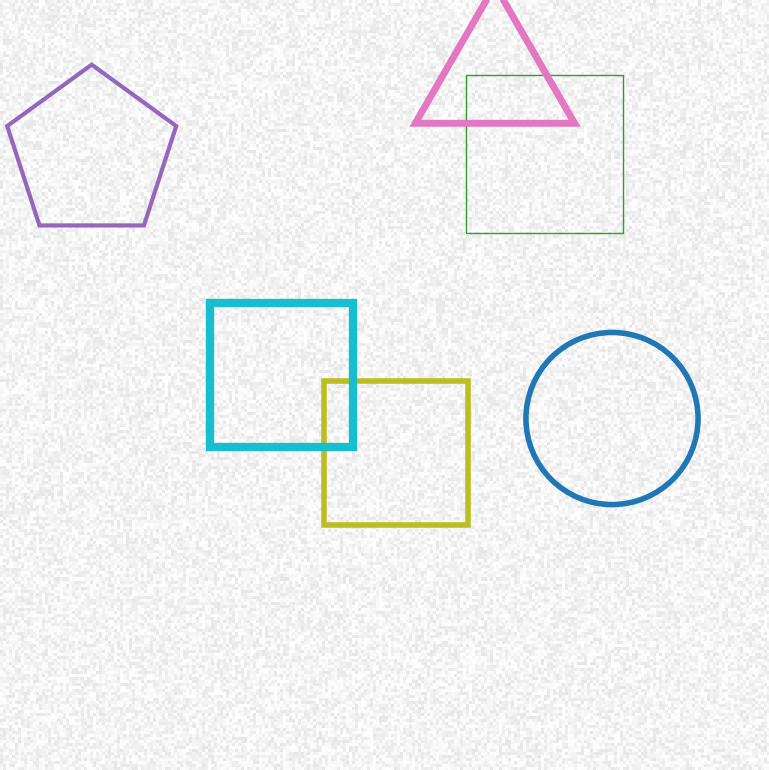[{"shape": "circle", "thickness": 2, "radius": 0.56, "center": [0.795, 0.456]}, {"shape": "square", "thickness": 0.5, "radius": 0.51, "center": [0.707, 0.8]}, {"shape": "pentagon", "thickness": 1.5, "radius": 0.58, "center": [0.119, 0.801]}, {"shape": "triangle", "thickness": 2.5, "radius": 0.6, "center": [0.643, 0.9]}, {"shape": "square", "thickness": 2, "radius": 0.47, "center": [0.514, 0.411]}, {"shape": "square", "thickness": 3, "radius": 0.47, "center": [0.365, 0.513]}]